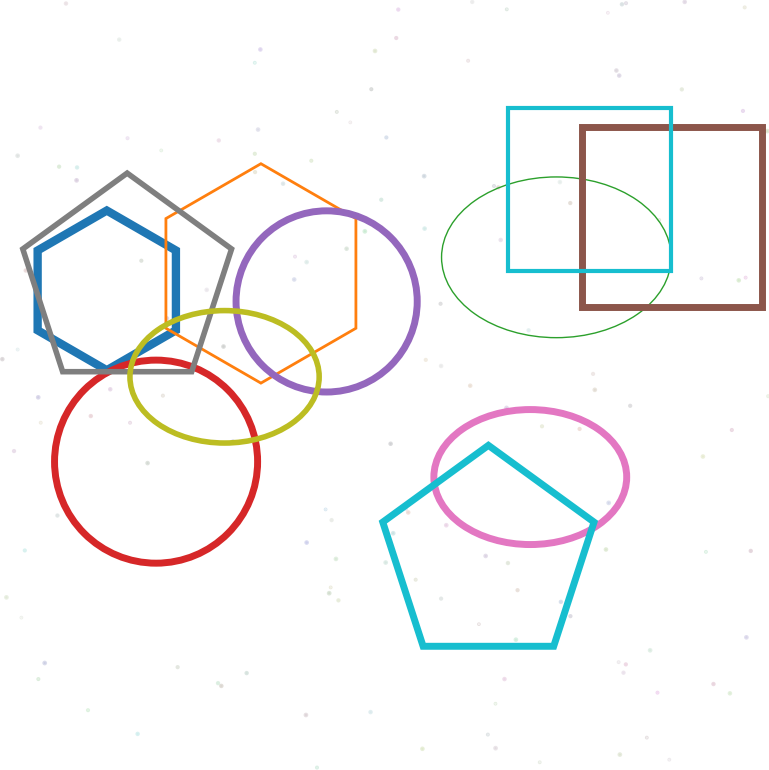[{"shape": "hexagon", "thickness": 3, "radius": 0.52, "center": [0.139, 0.623]}, {"shape": "hexagon", "thickness": 1, "radius": 0.71, "center": [0.339, 0.645]}, {"shape": "oval", "thickness": 0.5, "radius": 0.75, "center": [0.723, 0.666]}, {"shape": "circle", "thickness": 2.5, "radius": 0.66, "center": [0.203, 0.4]}, {"shape": "circle", "thickness": 2.5, "radius": 0.59, "center": [0.424, 0.609]}, {"shape": "square", "thickness": 2.5, "radius": 0.58, "center": [0.873, 0.718]}, {"shape": "oval", "thickness": 2.5, "radius": 0.63, "center": [0.689, 0.38]}, {"shape": "pentagon", "thickness": 2, "radius": 0.71, "center": [0.165, 0.633]}, {"shape": "oval", "thickness": 2, "radius": 0.61, "center": [0.292, 0.511]}, {"shape": "square", "thickness": 1.5, "radius": 0.53, "center": [0.766, 0.754]}, {"shape": "pentagon", "thickness": 2.5, "radius": 0.72, "center": [0.634, 0.277]}]